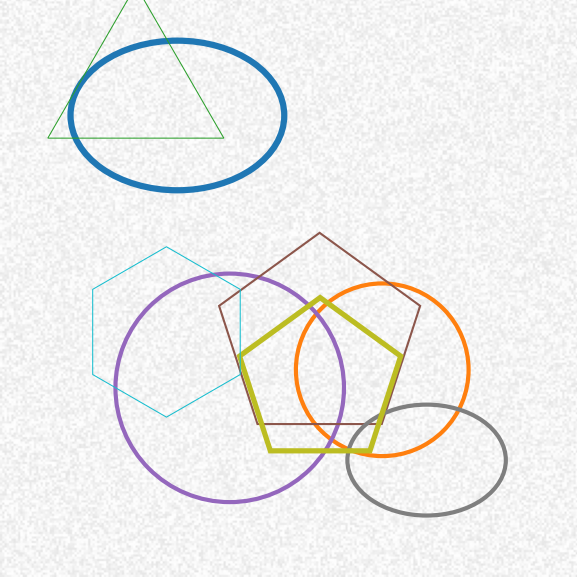[{"shape": "oval", "thickness": 3, "radius": 0.93, "center": [0.307, 0.799]}, {"shape": "circle", "thickness": 2, "radius": 0.75, "center": [0.662, 0.359]}, {"shape": "triangle", "thickness": 0.5, "radius": 0.88, "center": [0.235, 0.848]}, {"shape": "circle", "thickness": 2, "radius": 0.99, "center": [0.398, 0.328]}, {"shape": "pentagon", "thickness": 1, "radius": 0.92, "center": [0.553, 0.413]}, {"shape": "oval", "thickness": 2, "radius": 0.69, "center": [0.739, 0.202]}, {"shape": "pentagon", "thickness": 2.5, "radius": 0.73, "center": [0.554, 0.337]}, {"shape": "hexagon", "thickness": 0.5, "radius": 0.74, "center": [0.288, 0.424]}]